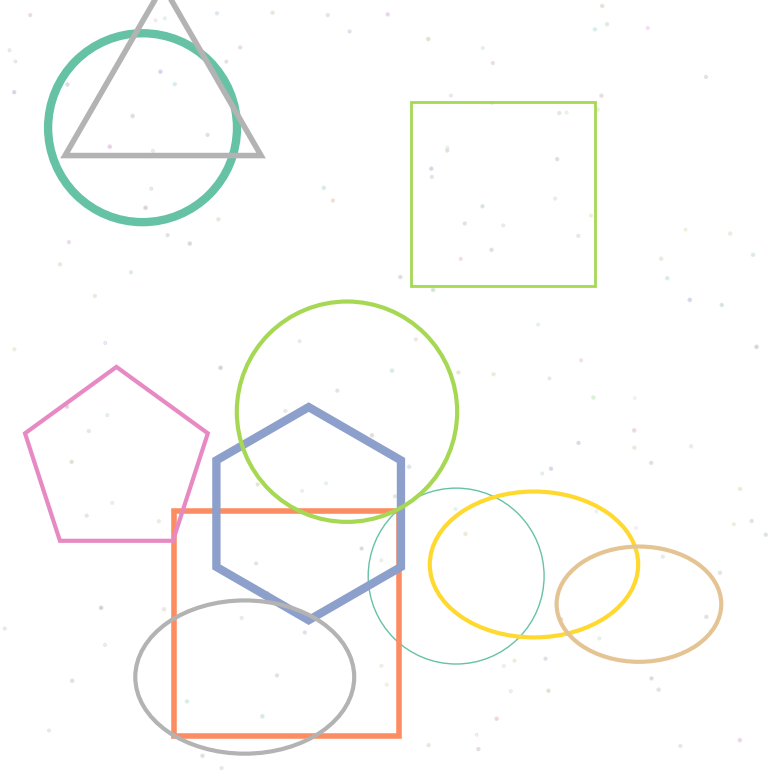[{"shape": "circle", "thickness": 0.5, "radius": 0.57, "center": [0.592, 0.252]}, {"shape": "circle", "thickness": 3, "radius": 0.61, "center": [0.185, 0.834]}, {"shape": "square", "thickness": 2, "radius": 0.73, "center": [0.372, 0.19]}, {"shape": "hexagon", "thickness": 3, "radius": 0.69, "center": [0.401, 0.333]}, {"shape": "pentagon", "thickness": 1.5, "radius": 0.62, "center": [0.151, 0.399]}, {"shape": "circle", "thickness": 1.5, "radius": 0.72, "center": [0.451, 0.465]}, {"shape": "square", "thickness": 1, "radius": 0.6, "center": [0.653, 0.748]}, {"shape": "oval", "thickness": 1.5, "radius": 0.68, "center": [0.693, 0.267]}, {"shape": "oval", "thickness": 1.5, "radius": 0.53, "center": [0.83, 0.215]}, {"shape": "oval", "thickness": 1.5, "radius": 0.71, "center": [0.318, 0.121]}, {"shape": "triangle", "thickness": 2, "radius": 0.73, "center": [0.212, 0.871]}]